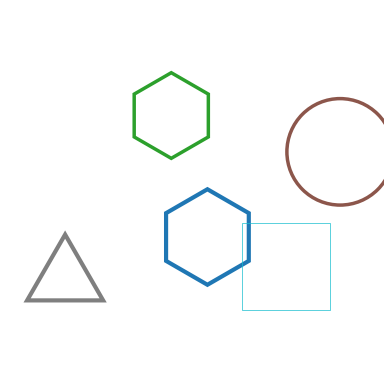[{"shape": "hexagon", "thickness": 3, "radius": 0.62, "center": [0.539, 0.384]}, {"shape": "hexagon", "thickness": 2.5, "radius": 0.56, "center": [0.445, 0.7]}, {"shape": "circle", "thickness": 2.5, "radius": 0.69, "center": [0.883, 0.606]}, {"shape": "triangle", "thickness": 3, "radius": 0.57, "center": [0.169, 0.277]}, {"shape": "square", "thickness": 0.5, "radius": 0.57, "center": [0.742, 0.308]}]